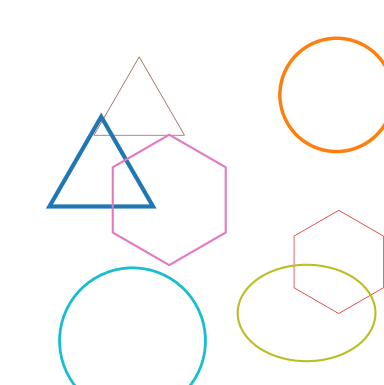[{"shape": "triangle", "thickness": 3, "radius": 0.78, "center": [0.263, 0.541]}, {"shape": "circle", "thickness": 2.5, "radius": 0.74, "center": [0.874, 0.754]}, {"shape": "hexagon", "thickness": 0.5, "radius": 0.67, "center": [0.88, 0.32]}, {"shape": "triangle", "thickness": 0.5, "radius": 0.68, "center": [0.362, 0.717]}, {"shape": "hexagon", "thickness": 1.5, "radius": 0.85, "center": [0.44, 0.481]}, {"shape": "oval", "thickness": 1.5, "radius": 0.89, "center": [0.796, 0.187]}, {"shape": "circle", "thickness": 2, "radius": 0.95, "center": [0.344, 0.115]}]